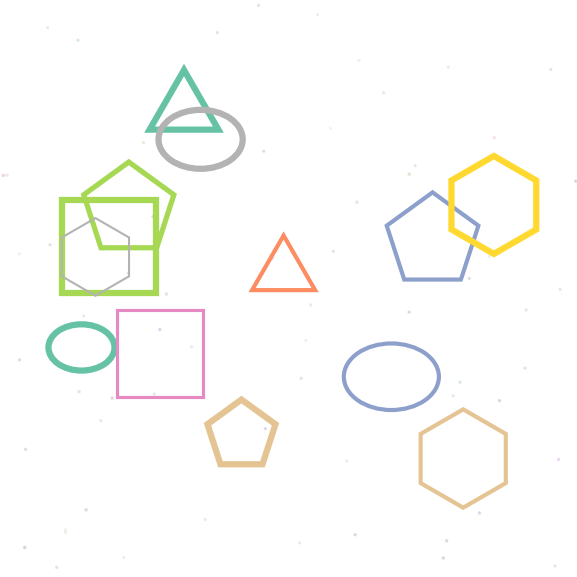[{"shape": "oval", "thickness": 3, "radius": 0.29, "center": [0.141, 0.398]}, {"shape": "triangle", "thickness": 3, "radius": 0.34, "center": [0.319, 0.809]}, {"shape": "triangle", "thickness": 2, "radius": 0.32, "center": [0.491, 0.528]}, {"shape": "pentagon", "thickness": 2, "radius": 0.42, "center": [0.749, 0.583]}, {"shape": "oval", "thickness": 2, "radius": 0.41, "center": [0.678, 0.347]}, {"shape": "square", "thickness": 1.5, "radius": 0.37, "center": [0.277, 0.387]}, {"shape": "pentagon", "thickness": 2.5, "radius": 0.41, "center": [0.223, 0.636]}, {"shape": "square", "thickness": 3, "radius": 0.4, "center": [0.189, 0.572]}, {"shape": "hexagon", "thickness": 3, "radius": 0.42, "center": [0.855, 0.644]}, {"shape": "hexagon", "thickness": 2, "radius": 0.43, "center": [0.802, 0.205]}, {"shape": "pentagon", "thickness": 3, "radius": 0.31, "center": [0.418, 0.245]}, {"shape": "hexagon", "thickness": 1, "radius": 0.34, "center": [0.165, 0.554]}, {"shape": "oval", "thickness": 3, "radius": 0.36, "center": [0.347, 0.758]}]